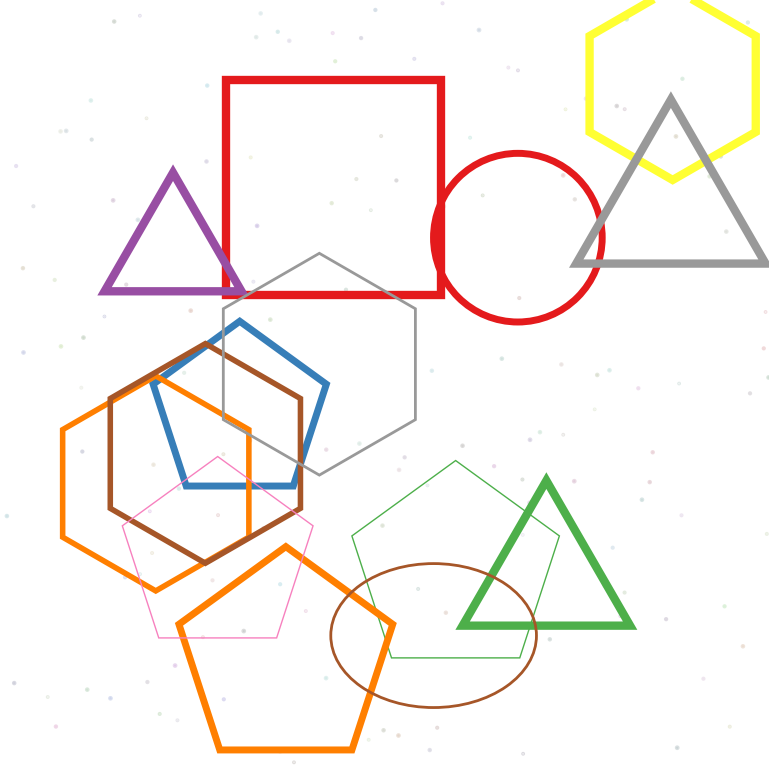[{"shape": "square", "thickness": 3, "radius": 0.7, "center": [0.433, 0.757]}, {"shape": "circle", "thickness": 2.5, "radius": 0.55, "center": [0.673, 0.691]}, {"shape": "pentagon", "thickness": 2.5, "radius": 0.59, "center": [0.311, 0.464]}, {"shape": "pentagon", "thickness": 0.5, "radius": 0.71, "center": [0.592, 0.26]}, {"shape": "triangle", "thickness": 3, "radius": 0.63, "center": [0.71, 0.25]}, {"shape": "triangle", "thickness": 3, "radius": 0.51, "center": [0.225, 0.673]}, {"shape": "hexagon", "thickness": 2, "radius": 0.7, "center": [0.202, 0.372]}, {"shape": "pentagon", "thickness": 2.5, "radius": 0.73, "center": [0.371, 0.144]}, {"shape": "hexagon", "thickness": 3, "radius": 0.62, "center": [0.874, 0.891]}, {"shape": "hexagon", "thickness": 2, "radius": 0.71, "center": [0.267, 0.411]}, {"shape": "oval", "thickness": 1, "radius": 0.67, "center": [0.563, 0.175]}, {"shape": "pentagon", "thickness": 0.5, "radius": 0.65, "center": [0.283, 0.277]}, {"shape": "hexagon", "thickness": 1, "radius": 0.72, "center": [0.415, 0.527]}, {"shape": "triangle", "thickness": 3, "radius": 0.71, "center": [0.871, 0.729]}]